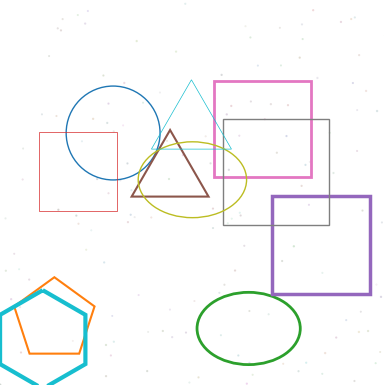[{"shape": "circle", "thickness": 1, "radius": 0.61, "center": [0.294, 0.655]}, {"shape": "pentagon", "thickness": 1.5, "radius": 0.55, "center": [0.141, 0.17]}, {"shape": "oval", "thickness": 2, "radius": 0.67, "center": [0.646, 0.147]}, {"shape": "square", "thickness": 0.5, "radius": 0.51, "center": [0.203, 0.555]}, {"shape": "square", "thickness": 2.5, "radius": 0.64, "center": [0.834, 0.363]}, {"shape": "triangle", "thickness": 1.5, "radius": 0.58, "center": [0.442, 0.547]}, {"shape": "square", "thickness": 2, "radius": 0.63, "center": [0.682, 0.665]}, {"shape": "square", "thickness": 1, "radius": 0.69, "center": [0.717, 0.553]}, {"shape": "oval", "thickness": 1, "radius": 0.7, "center": [0.5, 0.533]}, {"shape": "hexagon", "thickness": 3, "radius": 0.64, "center": [0.111, 0.118]}, {"shape": "triangle", "thickness": 0.5, "radius": 0.6, "center": [0.497, 0.673]}]